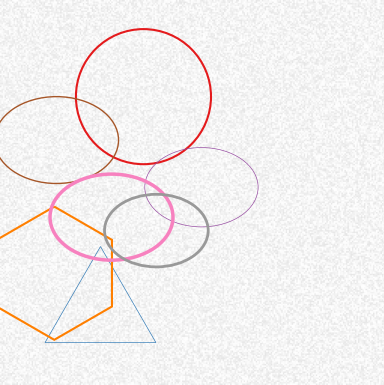[{"shape": "circle", "thickness": 1.5, "radius": 0.88, "center": [0.373, 0.749]}, {"shape": "triangle", "thickness": 0.5, "radius": 0.83, "center": [0.261, 0.193]}, {"shape": "oval", "thickness": 0.5, "radius": 0.74, "center": [0.523, 0.514]}, {"shape": "hexagon", "thickness": 1.5, "radius": 0.87, "center": [0.141, 0.29]}, {"shape": "oval", "thickness": 1, "radius": 0.81, "center": [0.147, 0.636]}, {"shape": "oval", "thickness": 2.5, "radius": 0.8, "center": [0.29, 0.436]}, {"shape": "oval", "thickness": 2, "radius": 0.67, "center": [0.406, 0.401]}]